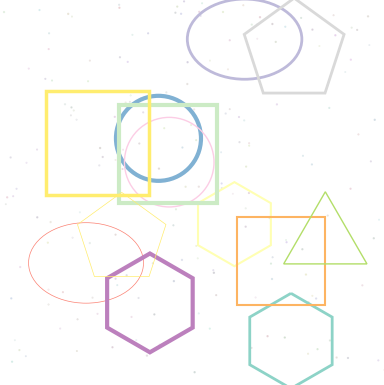[{"shape": "hexagon", "thickness": 2, "radius": 0.62, "center": [0.756, 0.115]}, {"shape": "hexagon", "thickness": 1.5, "radius": 0.55, "center": [0.609, 0.418]}, {"shape": "oval", "thickness": 2, "radius": 0.74, "center": [0.635, 0.898]}, {"shape": "oval", "thickness": 0.5, "radius": 0.75, "center": [0.223, 0.317]}, {"shape": "circle", "thickness": 3, "radius": 0.55, "center": [0.412, 0.641]}, {"shape": "square", "thickness": 1.5, "radius": 0.57, "center": [0.729, 0.322]}, {"shape": "triangle", "thickness": 1, "radius": 0.62, "center": [0.845, 0.377]}, {"shape": "circle", "thickness": 1, "radius": 0.58, "center": [0.44, 0.579]}, {"shape": "pentagon", "thickness": 2, "radius": 0.68, "center": [0.764, 0.869]}, {"shape": "hexagon", "thickness": 3, "radius": 0.64, "center": [0.389, 0.213]}, {"shape": "square", "thickness": 3, "radius": 0.64, "center": [0.437, 0.6]}, {"shape": "pentagon", "thickness": 0.5, "radius": 0.6, "center": [0.316, 0.379]}, {"shape": "square", "thickness": 2.5, "radius": 0.67, "center": [0.252, 0.629]}]